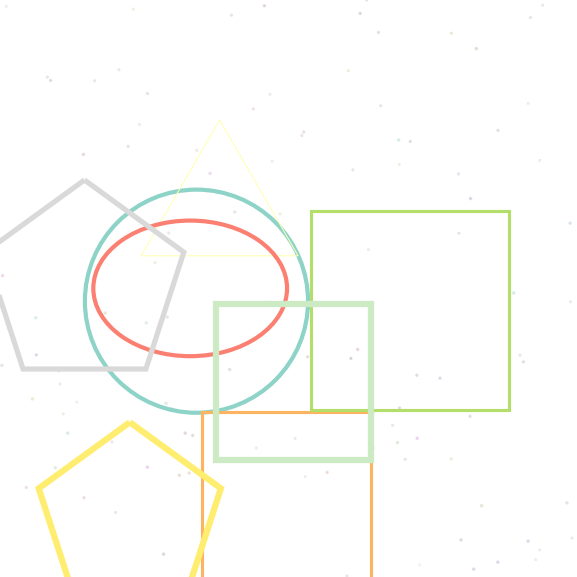[{"shape": "circle", "thickness": 2, "radius": 0.97, "center": [0.34, 0.478]}, {"shape": "triangle", "thickness": 0.5, "radius": 0.78, "center": [0.38, 0.635]}, {"shape": "oval", "thickness": 2, "radius": 0.84, "center": [0.329, 0.5]}, {"shape": "square", "thickness": 1.5, "radius": 0.73, "center": [0.497, 0.14]}, {"shape": "square", "thickness": 1.5, "radius": 0.86, "center": [0.71, 0.461]}, {"shape": "pentagon", "thickness": 2.5, "radius": 0.9, "center": [0.146, 0.507]}, {"shape": "square", "thickness": 3, "radius": 0.67, "center": [0.508, 0.338]}, {"shape": "pentagon", "thickness": 3, "radius": 0.83, "center": [0.225, 0.102]}]